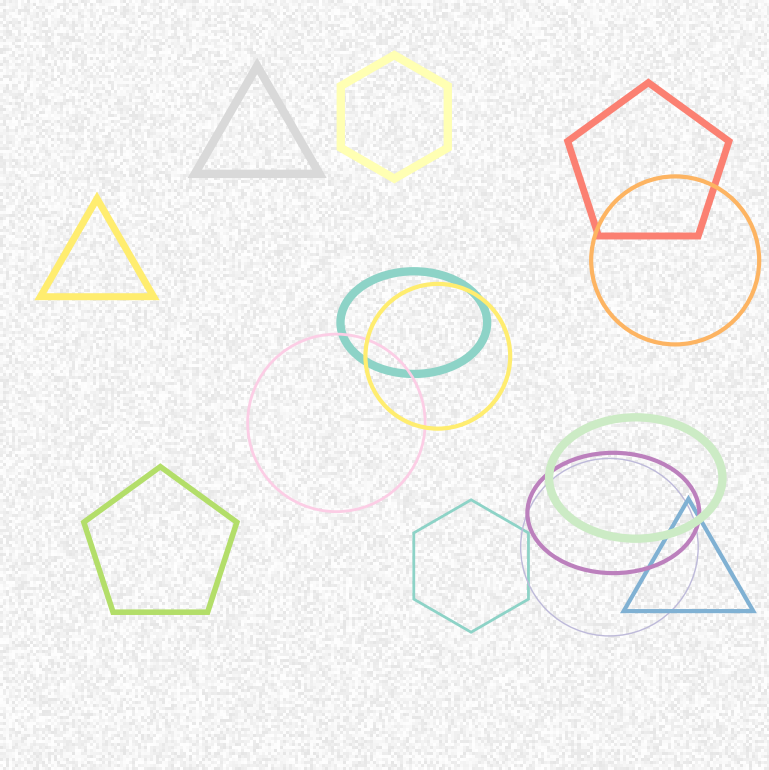[{"shape": "oval", "thickness": 3, "radius": 0.48, "center": [0.537, 0.581]}, {"shape": "hexagon", "thickness": 1, "radius": 0.43, "center": [0.612, 0.265]}, {"shape": "hexagon", "thickness": 3, "radius": 0.4, "center": [0.512, 0.848]}, {"shape": "circle", "thickness": 0.5, "radius": 0.58, "center": [0.791, 0.289]}, {"shape": "pentagon", "thickness": 2.5, "radius": 0.55, "center": [0.842, 0.783]}, {"shape": "triangle", "thickness": 1.5, "radius": 0.49, "center": [0.894, 0.255]}, {"shape": "circle", "thickness": 1.5, "radius": 0.55, "center": [0.877, 0.662]}, {"shape": "pentagon", "thickness": 2, "radius": 0.52, "center": [0.208, 0.289]}, {"shape": "circle", "thickness": 1, "radius": 0.58, "center": [0.437, 0.451]}, {"shape": "triangle", "thickness": 3, "radius": 0.47, "center": [0.334, 0.821]}, {"shape": "oval", "thickness": 1.5, "radius": 0.56, "center": [0.797, 0.334]}, {"shape": "oval", "thickness": 3, "radius": 0.56, "center": [0.826, 0.379]}, {"shape": "triangle", "thickness": 2.5, "radius": 0.42, "center": [0.126, 0.657]}, {"shape": "circle", "thickness": 1.5, "radius": 0.47, "center": [0.569, 0.537]}]